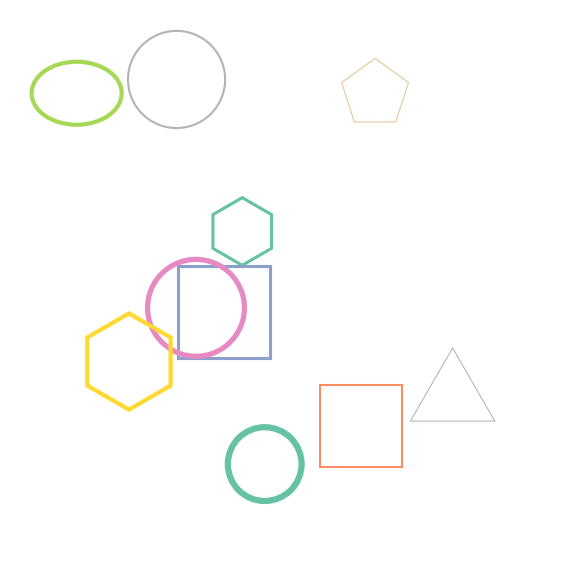[{"shape": "hexagon", "thickness": 1.5, "radius": 0.29, "center": [0.419, 0.598]}, {"shape": "circle", "thickness": 3, "radius": 0.32, "center": [0.458, 0.196]}, {"shape": "square", "thickness": 1, "radius": 0.36, "center": [0.625, 0.261]}, {"shape": "square", "thickness": 1.5, "radius": 0.4, "center": [0.388, 0.459]}, {"shape": "circle", "thickness": 2.5, "radius": 0.42, "center": [0.339, 0.466]}, {"shape": "oval", "thickness": 2, "radius": 0.39, "center": [0.133, 0.838]}, {"shape": "hexagon", "thickness": 2, "radius": 0.42, "center": [0.223, 0.373]}, {"shape": "pentagon", "thickness": 0.5, "radius": 0.3, "center": [0.649, 0.837]}, {"shape": "triangle", "thickness": 0.5, "radius": 0.42, "center": [0.784, 0.312]}, {"shape": "circle", "thickness": 1, "radius": 0.42, "center": [0.306, 0.862]}]